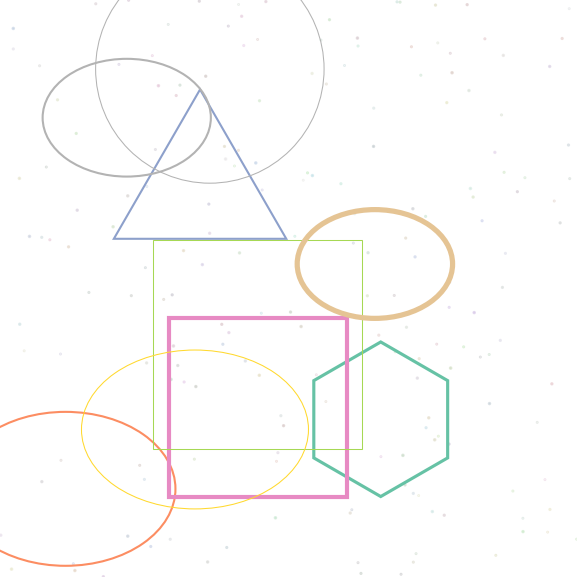[{"shape": "hexagon", "thickness": 1.5, "radius": 0.67, "center": [0.659, 0.273]}, {"shape": "oval", "thickness": 1, "radius": 0.95, "center": [0.113, 0.153]}, {"shape": "triangle", "thickness": 1, "radius": 0.86, "center": [0.346, 0.672]}, {"shape": "square", "thickness": 2, "radius": 0.77, "center": [0.446, 0.293]}, {"shape": "square", "thickness": 0.5, "radius": 0.9, "center": [0.446, 0.402]}, {"shape": "oval", "thickness": 0.5, "radius": 0.98, "center": [0.338, 0.255]}, {"shape": "oval", "thickness": 2.5, "radius": 0.67, "center": [0.649, 0.542]}, {"shape": "circle", "thickness": 0.5, "radius": 0.99, "center": [0.363, 0.88]}, {"shape": "oval", "thickness": 1, "radius": 0.73, "center": [0.219, 0.795]}]